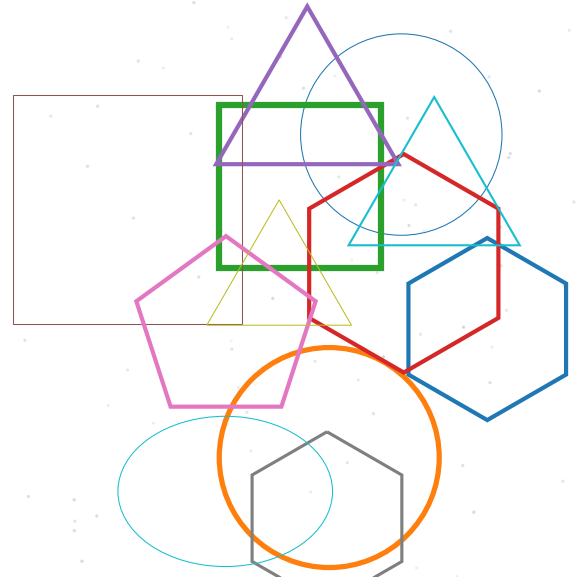[{"shape": "circle", "thickness": 0.5, "radius": 0.87, "center": [0.695, 0.766]}, {"shape": "hexagon", "thickness": 2, "radius": 0.79, "center": [0.844, 0.429]}, {"shape": "circle", "thickness": 2.5, "radius": 0.95, "center": [0.57, 0.207]}, {"shape": "square", "thickness": 3, "radius": 0.7, "center": [0.519, 0.676]}, {"shape": "hexagon", "thickness": 2, "radius": 0.95, "center": [0.699, 0.543]}, {"shape": "triangle", "thickness": 2, "radius": 0.91, "center": [0.532, 0.806]}, {"shape": "square", "thickness": 0.5, "radius": 0.99, "center": [0.221, 0.637]}, {"shape": "pentagon", "thickness": 2, "radius": 0.82, "center": [0.391, 0.427]}, {"shape": "hexagon", "thickness": 1.5, "radius": 0.75, "center": [0.566, 0.102]}, {"shape": "triangle", "thickness": 0.5, "radius": 0.72, "center": [0.483, 0.508]}, {"shape": "triangle", "thickness": 1, "radius": 0.86, "center": [0.752, 0.66]}, {"shape": "oval", "thickness": 0.5, "radius": 0.93, "center": [0.39, 0.148]}]